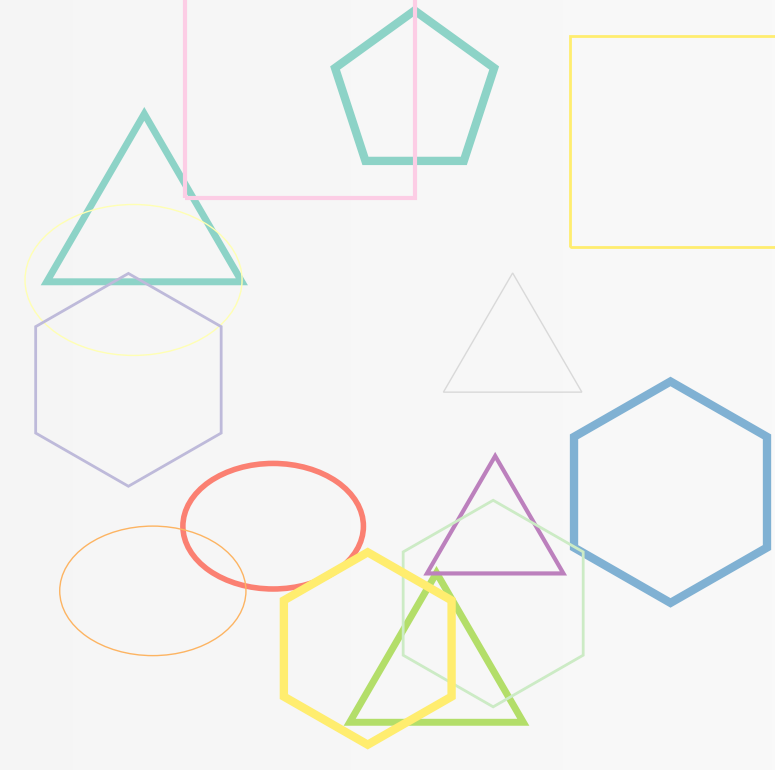[{"shape": "pentagon", "thickness": 3, "radius": 0.54, "center": [0.535, 0.878]}, {"shape": "triangle", "thickness": 2.5, "radius": 0.73, "center": [0.186, 0.707]}, {"shape": "oval", "thickness": 0.5, "radius": 0.7, "center": [0.172, 0.636]}, {"shape": "hexagon", "thickness": 1, "radius": 0.69, "center": [0.166, 0.507]}, {"shape": "oval", "thickness": 2, "radius": 0.58, "center": [0.352, 0.317]}, {"shape": "hexagon", "thickness": 3, "radius": 0.72, "center": [0.865, 0.361]}, {"shape": "oval", "thickness": 0.5, "radius": 0.6, "center": [0.197, 0.233]}, {"shape": "triangle", "thickness": 2.5, "radius": 0.65, "center": [0.563, 0.127]}, {"shape": "square", "thickness": 1.5, "radius": 0.74, "center": [0.387, 0.892]}, {"shape": "triangle", "thickness": 0.5, "radius": 0.52, "center": [0.661, 0.542]}, {"shape": "triangle", "thickness": 1.5, "radius": 0.51, "center": [0.639, 0.306]}, {"shape": "hexagon", "thickness": 1, "radius": 0.67, "center": [0.636, 0.216]}, {"shape": "square", "thickness": 1, "radius": 0.69, "center": [0.872, 0.816]}, {"shape": "hexagon", "thickness": 3, "radius": 0.62, "center": [0.474, 0.158]}]